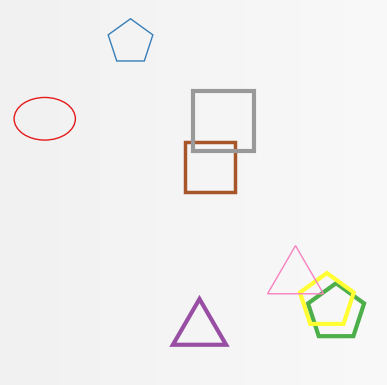[{"shape": "oval", "thickness": 1, "radius": 0.4, "center": [0.115, 0.692]}, {"shape": "pentagon", "thickness": 1, "radius": 0.3, "center": [0.337, 0.891]}, {"shape": "pentagon", "thickness": 3, "radius": 0.38, "center": [0.867, 0.188]}, {"shape": "triangle", "thickness": 3, "radius": 0.4, "center": [0.515, 0.144]}, {"shape": "pentagon", "thickness": 3, "radius": 0.37, "center": [0.844, 0.218]}, {"shape": "square", "thickness": 2.5, "radius": 0.32, "center": [0.542, 0.566]}, {"shape": "triangle", "thickness": 1, "radius": 0.42, "center": [0.763, 0.279]}, {"shape": "square", "thickness": 3, "radius": 0.39, "center": [0.577, 0.685]}]